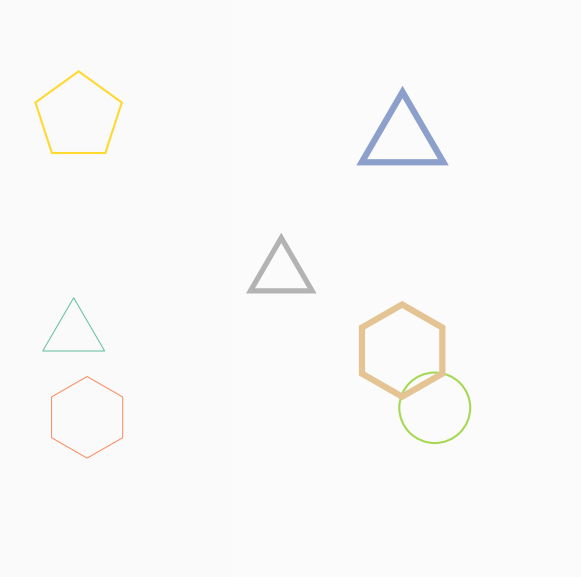[{"shape": "triangle", "thickness": 0.5, "radius": 0.31, "center": [0.127, 0.422]}, {"shape": "hexagon", "thickness": 0.5, "radius": 0.35, "center": [0.15, 0.277]}, {"shape": "triangle", "thickness": 3, "radius": 0.41, "center": [0.693, 0.759]}, {"shape": "circle", "thickness": 1, "radius": 0.31, "center": [0.748, 0.293]}, {"shape": "pentagon", "thickness": 1, "radius": 0.39, "center": [0.135, 0.797]}, {"shape": "hexagon", "thickness": 3, "radius": 0.4, "center": [0.692, 0.392]}, {"shape": "triangle", "thickness": 2.5, "radius": 0.31, "center": [0.484, 0.526]}]